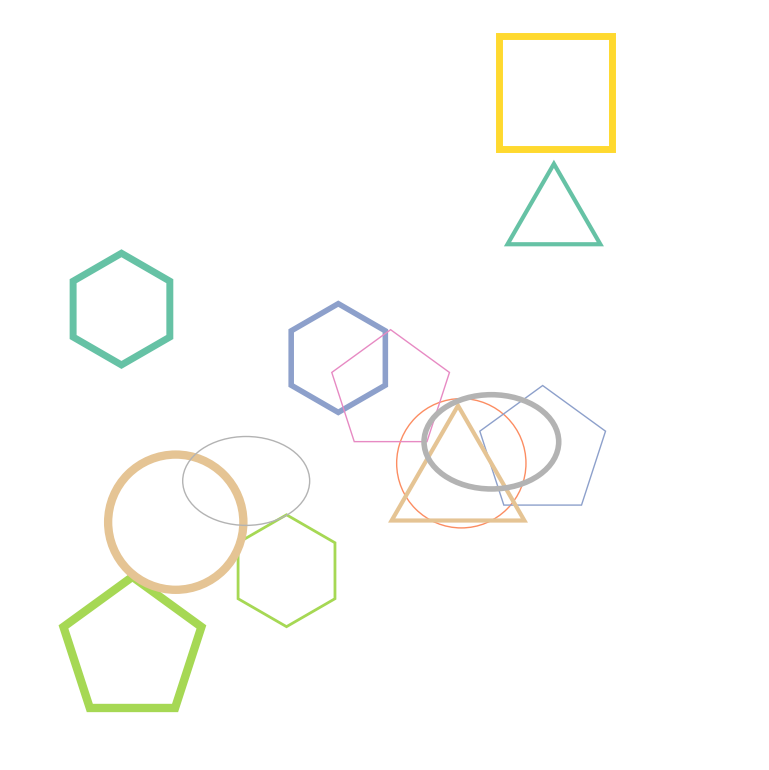[{"shape": "triangle", "thickness": 1.5, "radius": 0.35, "center": [0.719, 0.718]}, {"shape": "hexagon", "thickness": 2.5, "radius": 0.36, "center": [0.158, 0.599]}, {"shape": "circle", "thickness": 0.5, "radius": 0.42, "center": [0.599, 0.398]}, {"shape": "hexagon", "thickness": 2, "radius": 0.35, "center": [0.439, 0.535]}, {"shape": "pentagon", "thickness": 0.5, "radius": 0.43, "center": [0.705, 0.413]}, {"shape": "pentagon", "thickness": 0.5, "radius": 0.4, "center": [0.507, 0.491]}, {"shape": "hexagon", "thickness": 1, "radius": 0.36, "center": [0.372, 0.259]}, {"shape": "pentagon", "thickness": 3, "radius": 0.47, "center": [0.172, 0.157]}, {"shape": "square", "thickness": 2.5, "radius": 0.37, "center": [0.722, 0.88]}, {"shape": "triangle", "thickness": 1.5, "radius": 0.5, "center": [0.595, 0.374]}, {"shape": "circle", "thickness": 3, "radius": 0.44, "center": [0.228, 0.322]}, {"shape": "oval", "thickness": 0.5, "radius": 0.41, "center": [0.32, 0.375]}, {"shape": "oval", "thickness": 2, "radius": 0.44, "center": [0.638, 0.426]}]